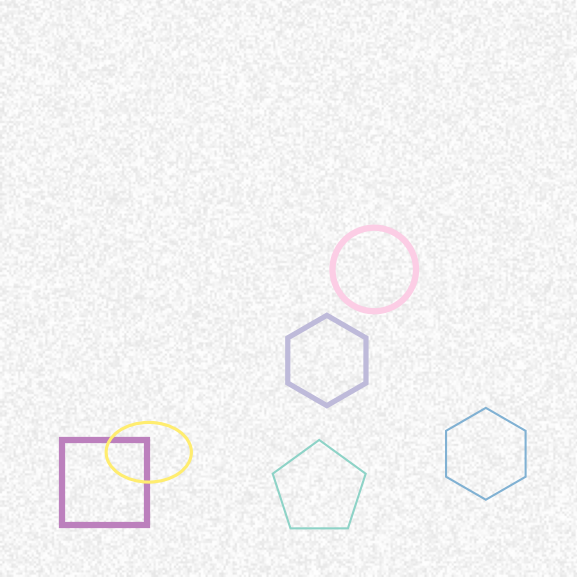[{"shape": "pentagon", "thickness": 1, "radius": 0.42, "center": [0.553, 0.153]}, {"shape": "hexagon", "thickness": 2.5, "radius": 0.39, "center": [0.566, 0.375]}, {"shape": "hexagon", "thickness": 1, "radius": 0.4, "center": [0.841, 0.213]}, {"shape": "circle", "thickness": 3, "radius": 0.36, "center": [0.648, 0.533]}, {"shape": "square", "thickness": 3, "radius": 0.37, "center": [0.181, 0.163]}, {"shape": "oval", "thickness": 1.5, "radius": 0.37, "center": [0.258, 0.216]}]